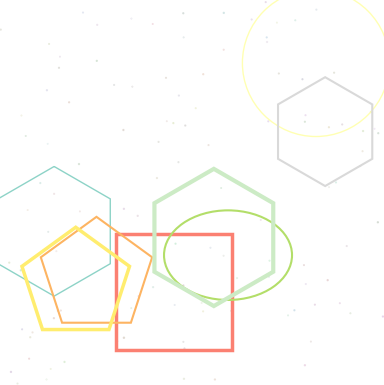[{"shape": "hexagon", "thickness": 1, "radius": 0.84, "center": [0.141, 0.399]}, {"shape": "circle", "thickness": 1, "radius": 0.95, "center": [0.821, 0.836]}, {"shape": "square", "thickness": 2.5, "radius": 0.75, "center": [0.452, 0.241]}, {"shape": "pentagon", "thickness": 1.5, "radius": 0.76, "center": [0.251, 0.285]}, {"shape": "oval", "thickness": 1.5, "radius": 0.83, "center": [0.592, 0.337]}, {"shape": "hexagon", "thickness": 1.5, "radius": 0.71, "center": [0.845, 0.658]}, {"shape": "hexagon", "thickness": 3, "radius": 0.89, "center": [0.555, 0.383]}, {"shape": "pentagon", "thickness": 2.5, "radius": 0.73, "center": [0.197, 0.263]}]